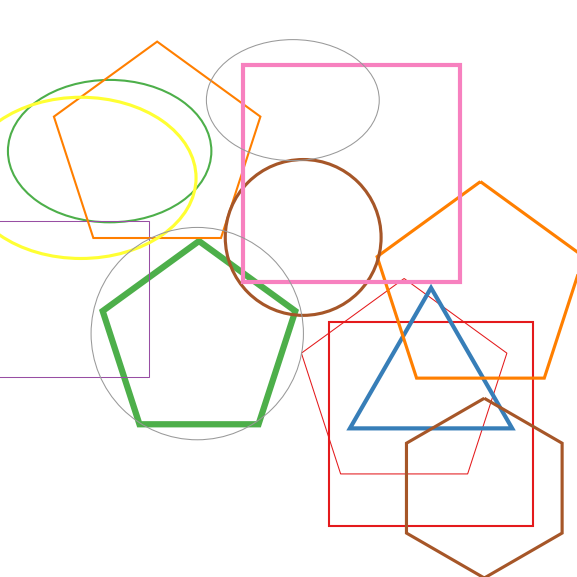[{"shape": "pentagon", "thickness": 0.5, "radius": 0.94, "center": [0.7, 0.33]}, {"shape": "square", "thickness": 1, "radius": 0.88, "center": [0.747, 0.264]}, {"shape": "triangle", "thickness": 2, "radius": 0.81, "center": [0.746, 0.338]}, {"shape": "pentagon", "thickness": 3, "radius": 0.88, "center": [0.345, 0.406]}, {"shape": "oval", "thickness": 1, "radius": 0.88, "center": [0.19, 0.737]}, {"shape": "square", "thickness": 0.5, "radius": 0.68, "center": [0.123, 0.482]}, {"shape": "pentagon", "thickness": 1.5, "radius": 0.94, "center": [0.832, 0.497]}, {"shape": "pentagon", "thickness": 1, "radius": 0.94, "center": [0.272, 0.739]}, {"shape": "oval", "thickness": 1.5, "radius": 1.0, "center": [0.14, 0.691]}, {"shape": "hexagon", "thickness": 1.5, "radius": 0.78, "center": [0.839, 0.154]}, {"shape": "circle", "thickness": 1.5, "radius": 0.67, "center": [0.525, 0.588]}, {"shape": "square", "thickness": 2, "radius": 0.94, "center": [0.609, 0.699]}, {"shape": "oval", "thickness": 0.5, "radius": 0.75, "center": [0.507, 0.826]}, {"shape": "circle", "thickness": 0.5, "radius": 0.92, "center": [0.342, 0.421]}]